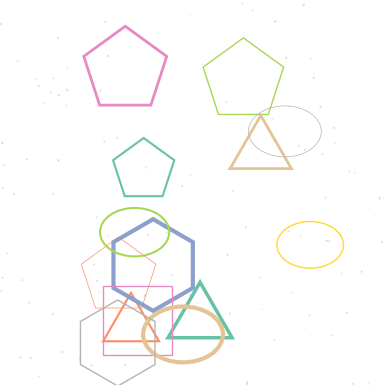[{"shape": "triangle", "thickness": 2.5, "radius": 0.48, "center": [0.52, 0.171]}, {"shape": "pentagon", "thickness": 1.5, "radius": 0.42, "center": [0.373, 0.558]}, {"shape": "triangle", "thickness": 1.5, "radius": 0.42, "center": [0.34, 0.156]}, {"shape": "pentagon", "thickness": 0.5, "radius": 0.51, "center": [0.308, 0.282]}, {"shape": "hexagon", "thickness": 3, "radius": 0.6, "center": [0.398, 0.312]}, {"shape": "square", "thickness": 1, "radius": 0.45, "center": [0.358, 0.168]}, {"shape": "pentagon", "thickness": 2, "radius": 0.57, "center": [0.325, 0.819]}, {"shape": "pentagon", "thickness": 1, "radius": 0.55, "center": [0.632, 0.792]}, {"shape": "oval", "thickness": 1.5, "radius": 0.45, "center": [0.35, 0.397]}, {"shape": "oval", "thickness": 1, "radius": 0.43, "center": [0.806, 0.364]}, {"shape": "oval", "thickness": 3, "radius": 0.52, "center": [0.475, 0.131]}, {"shape": "triangle", "thickness": 2, "radius": 0.46, "center": [0.677, 0.608]}, {"shape": "oval", "thickness": 0.5, "radius": 0.47, "center": [0.74, 0.659]}, {"shape": "hexagon", "thickness": 1, "radius": 0.56, "center": [0.306, 0.109]}]